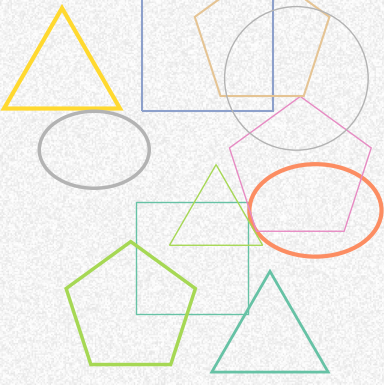[{"shape": "square", "thickness": 1, "radius": 0.73, "center": [0.499, 0.329]}, {"shape": "triangle", "thickness": 2, "radius": 0.87, "center": [0.701, 0.121]}, {"shape": "oval", "thickness": 3, "radius": 0.86, "center": [0.819, 0.454]}, {"shape": "square", "thickness": 1.5, "radius": 0.85, "center": [0.538, 0.882]}, {"shape": "pentagon", "thickness": 1, "radius": 0.97, "center": [0.78, 0.556]}, {"shape": "pentagon", "thickness": 2.5, "radius": 0.88, "center": [0.34, 0.196]}, {"shape": "triangle", "thickness": 1, "radius": 0.7, "center": [0.561, 0.433]}, {"shape": "triangle", "thickness": 3, "radius": 0.87, "center": [0.161, 0.805]}, {"shape": "pentagon", "thickness": 1.5, "radius": 0.92, "center": [0.681, 0.899]}, {"shape": "circle", "thickness": 1, "radius": 0.93, "center": [0.77, 0.796]}, {"shape": "oval", "thickness": 2.5, "radius": 0.71, "center": [0.245, 0.611]}]